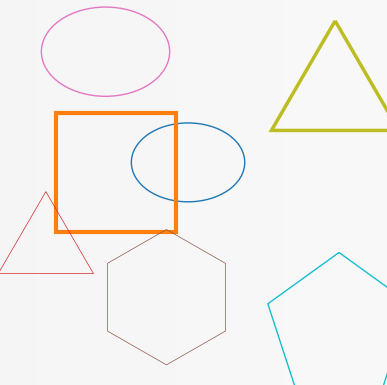[{"shape": "oval", "thickness": 1, "radius": 0.73, "center": [0.485, 0.578]}, {"shape": "square", "thickness": 3, "radius": 0.78, "center": [0.3, 0.551]}, {"shape": "triangle", "thickness": 0.5, "radius": 0.71, "center": [0.118, 0.36]}, {"shape": "hexagon", "thickness": 0.5, "radius": 0.88, "center": [0.43, 0.228]}, {"shape": "oval", "thickness": 1, "radius": 0.83, "center": [0.272, 0.866]}, {"shape": "triangle", "thickness": 2.5, "radius": 0.95, "center": [0.865, 0.756]}, {"shape": "pentagon", "thickness": 1, "radius": 0.97, "center": [0.875, 0.151]}]